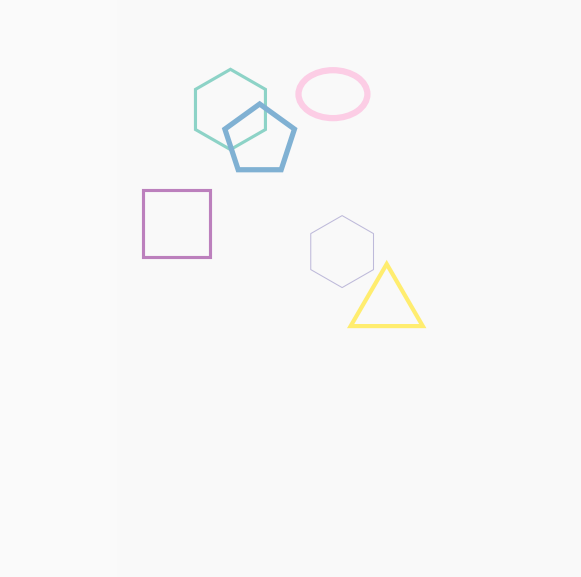[{"shape": "hexagon", "thickness": 1.5, "radius": 0.35, "center": [0.396, 0.81]}, {"shape": "hexagon", "thickness": 0.5, "radius": 0.31, "center": [0.589, 0.563]}, {"shape": "pentagon", "thickness": 2.5, "radius": 0.31, "center": [0.447, 0.756]}, {"shape": "oval", "thickness": 3, "radius": 0.3, "center": [0.573, 0.836]}, {"shape": "square", "thickness": 1.5, "radius": 0.29, "center": [0.304, 0.612]}, {"shape": "triangle", "thickness": 2, "radius": 0.36, "center": [0.665, 0.47]}]